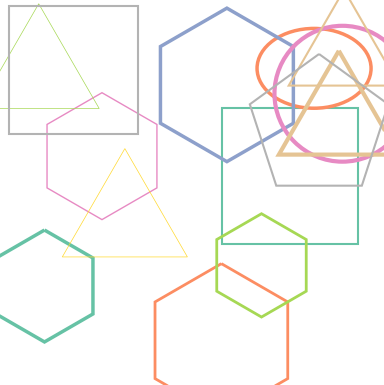[{"shape": "square", "thickness": 1.5, "radius": 0.88, "center": [0.754, 0.543]}, {"shape": "hexagon", "thickness": 2.5, "radius": 0.73, "center": [0.116, 0.257]}, {"shape": "oval", "thickness": 2.5, "radius": 0.74, "center": [0.816, 0.823]}, {"shape": "hexagon", "thickness": 2, "radius": 1.0, "center": [0.575, 0.116]}, {"shape": "hexagon", "thickness": 2.5, "radius": 1.0, "center": [0.589, 0.779]}, {"shape": "circle", "thickness": 3, "radius": 0.88, "center": [0.889, 0.757]}, {"shape": "hexagon", "thickness": 1, "radius": 0.82, "center": [0.265, 0.594]}, {"shape": "hexagon", "thickness": 2, "radius": 0.67, "center": [0.679, 0.311]}, {"shape": "triangle", "thickness": 0.5, "radius": 0.91, "center": [0.101, 0.809]}, {"shape": "triangle", "thickness": 0.5, "radius": 0.94, "center": [0.324, 0.426]}, {"shape": "triangle", "thickness": 3, "radius": 0.9, "center": [0.88, 0.688]}, {"shape": "triangle", "thickness": 1.5, "radius": 0.83, "center": [0.893, 0.861]}, {"shape": "square", "thickness": 1.5, "radius": 0.83, "center": [0.191, 0.818]}, {"shape": "pentagon", "thickness": 1.5, "radius": 0.95, "center": [0.829, 0.671]}]